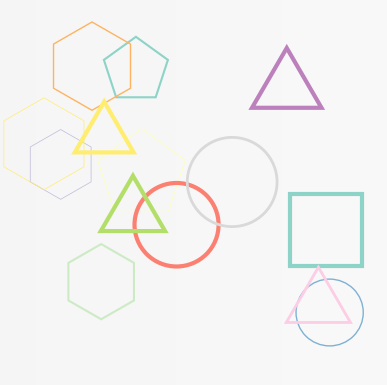[{"shape": "square", "thickness": 3, "radius": 0.47, "center": [0.842, 0.403]}, {"shape": "pentagon", "thickness": 1.5, "radius": 0.43, "center": [0.351, 0.818]}, {"shape": "pentagon", "thickness": 0.5, "radius": 0.59, "center": [0.365, 0.547]}, {"shape": "hexagon", "thickness": 0.5, "radius": 0.45, "center": [0.157, 0.573]}, {"shape": "circle", "thickness": 3, "radius": 0.54, "center": [0.456, 0.416]}, {"shape": "circle", "thickness": 1, "radius": 0.43, "center": [0.851, 0.188]}, {"shape": "hexagon", "thickness": 1, "radius": 0.57, "center": [0.237, 0.828]}, {"shape": "triangle", "thickness": 3, "radius": 0.48, "center": [0.343, 0.448]}, {"shape": "triangle", "thickness": 2, "radius": 0.48, "center": [0.822, 0.21]}, {"shape": "circle", "thickness": 2, "radius": 0.58, "center": [0.599, 0.527]}, {"shape": "triangle", "thickness": 3, "radius": 0.52, "center": [0.74, 0.772]}, {"shape": "hexagon", "thickness": 1.5, "radius": 0.49, "center": [0.261, 0.268]}, {"shape": "hexagon", "thickness": 0.5, "radius": 0.6, "center": [0.113, 0.626]}, {"shape": "triangle", "thickness": 3, "radius": 0.44, "center": [0.269, 0.648]}]